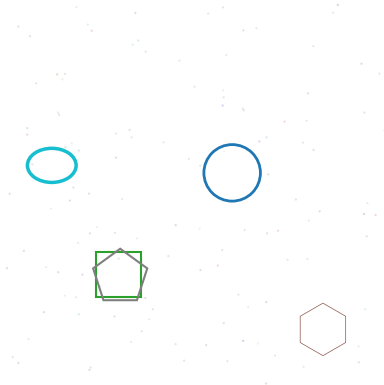[{"shape": "circle", "thickness": 2, "radius": 0.37, "center": [0.603, 0.551]}, {"shape": "square", "thickness": 1.5, "radius": 0.29, "center": [0.307, 0.287]}, {"shape": "hexagon", "thickness": 0.5, "radius": 0.34, "center": [0.839, 0.144]}, {"shape": "pentagon", "thickness": 1.5, "radius": 0.37, "center": [0.312, 0.28]}, {"shape": "oval", "thickness": 2.5, "radius": 0.32, "center": [0.134, 0.57]}]